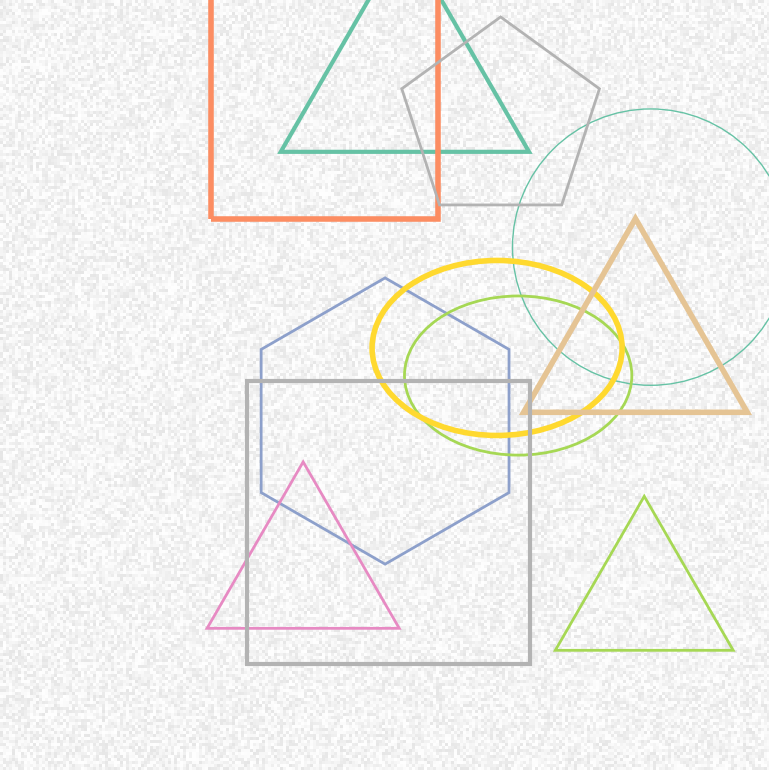[{"shape": "triangle", "thickness": 1.5, "radius": 0.93, "center": [0.526, 0.896]}, {"shape": "circle", "thickness": 0.5, "radius": 0.9, "center": [0.845, 0.679]}, {"shape": "square", "thickness": 2, "radius": 0.74, "center": [0.421, 0.864]}, {"shape": "hexagon", "thickness": 1, "radius": 0.93, "center": [0.5, 0.453]}, {"shape": "triangle", "thickness": 1, "radius": 0.72, "center": [0.394, 0.256]}, {"shape": "oval", "thickness": 1, "radius": 0.74, "center": [0.673, 0.512]}, {"shape": "triangle", "thickness": 1, "radius": 0.67, "center": [0.837, 0.222]}, {"shape": "oval", "thickness": 2, "radius": 0.81, "center": [0.646, 0.548]}, {"shape": "triangle", "thickness": 2, "radius": 0.84, "center": [0.825, 0.548]}, {"shape": "square", "thickness": 1.5, "radius": 0.92, "center": [0.504, 0.322]}, {"shape": "pentagon", "thickness": 1, "radius": 0.67, "center": [0.65, 0.843]}]